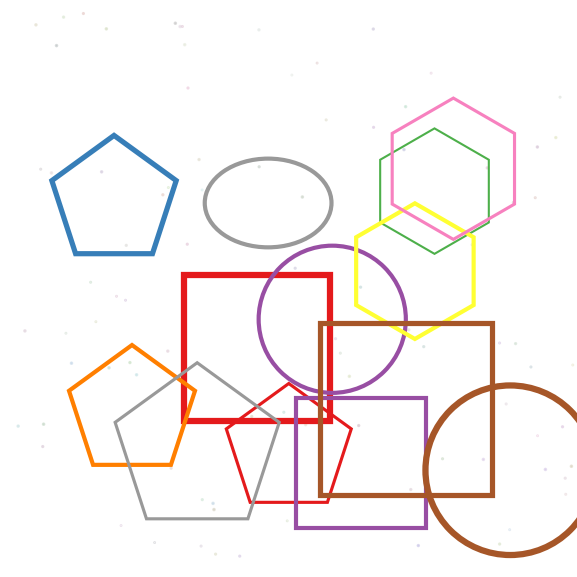[{"shape": "pentagon", "thickness": 1.5, "radius": 0.57, "center": [0.5, 0.221]}, {"shape": "square", "thickness": 3, "radius": 0.63, "center": [0.445, 0.397]}, {"shape": "pentagon", "thickness": 2.5, "radius": 0.57, "center": [0.197, 0.651]}, {"shape": "hexagon", "thickness": 1, "radius": 0.54, "center": [0.752, 0.668]}, {"shape": "circle", "thickness": 2, "radius": 0.64, "center": [0.575, 0.446]}, {"shape": "square", "thickness": 2, "radius": 0.56, "center": [0.625, 0.197]}, {"shape": "pentagon", "thickness": 2, "radius": 0.57, "center": [0.229, 0.287]}, {"shape": "hexagon", "thickness": 2, "radius": 0.59, "center": [0.718, 0.53]}, {"shape": "square", "thickness": 2.5, "radius": 0.74, "center": [0.703, 0.291]}, {"shape": "circle", "thickness": 3, "radius": 0.73, "center": [0.884, 0.185]}, {"shape": "hexagon", "thickness": 1.5, "radius": 0.61, "center": [0.785, 0.707]}, {"shape": "pentagon", "thickness": 1.5, "radius": 0.75, "center": [0.341, 0.222]}, {"shape": "oval", "thickness": 2, "radius": 0.55, "center": [0.464, 0.648]}]